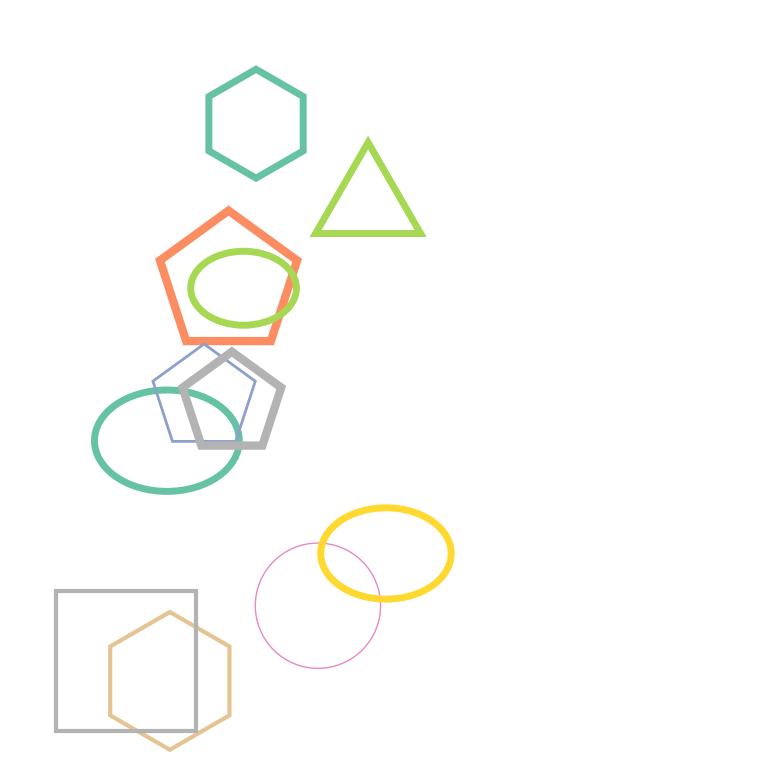[{"shape": "hexagon", "thickness": 2.5, "radius": 0.35, "center": [0.333, 0.839]}, {"shape": "oval", "thickness": 2.5, "radius": 0.47, "center": [0.217, 0.428]}, {"shape": "pentagon", "thickness": 3, "radius": 0.47, "center": [0.297, 0.633]}, {"shape": "pentagon", "thickness": 1, "radius": 0.35, "center": [0.265, 0.483]}, {"shape": "circle", "thickness": 0.5, "radius": 0.41, "center": [0.413, 0.213]}, {"shape": "triangle", "thickness": 2.5, "radius": 0.39, "center": [0.478, 0.736]}, {"shape": "oval", "thickness": 2.5, "radius": 0.34, "center": [0.316, 0.626]}, {"shape": "oval", "thickness": 2.5, "radius": 0.42, "center": [0.501, 0.281]}, {"shape": "hexagon", "thickness": 1.5, "radius": 0.45, "center": [0.221, 0.116]}, {"shape": "pentagon", "thickness": 3, "radius": 0.34, "center": [0.301, 0.476]}, {"shape": "square", "thickness": 1.5, "radius": 0.45, "center": [0.164, 0.142]}]